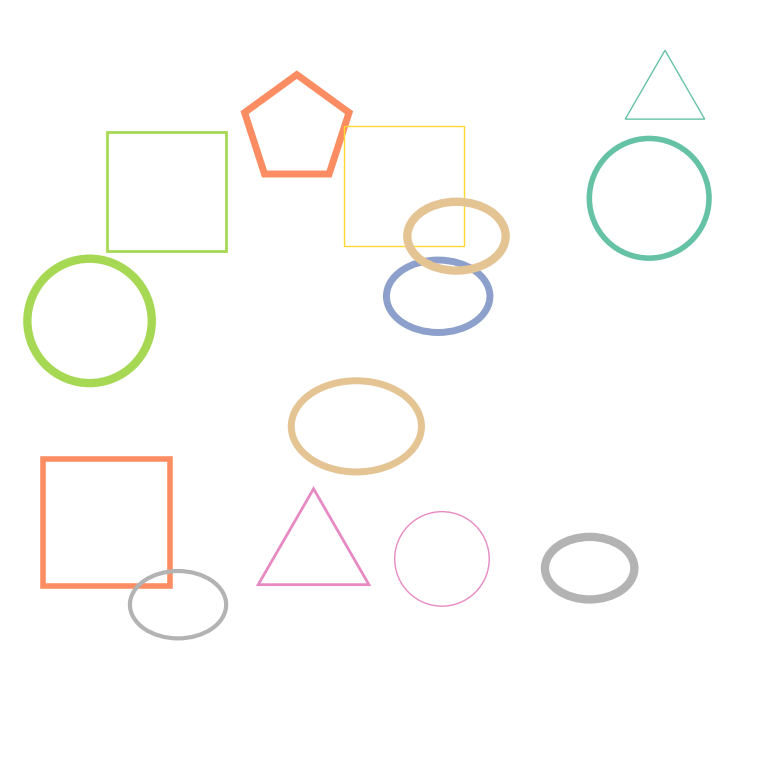[{"shape": "triangle", "thickness": 0.5, "radius": 0.3, "center": [0.864, 0.875]}, {"shape": "circle", "thickness": 2, "radius": 0.39, "center": [0.843, 0.742]}, {"shape": "pentagon", "thickness": 2.5, "radius": 0.36, "center": [0.385, 0.832]}, {"shape": "square", "thickness": 2, "radius": 0.41, "center": [0.138, 0.322]}, {"shape": "oval", "thickness": 2.5, "radius": 0.34, "center": [0.569, 0.615]}, {"shape": "circle", "thickness": 0.5, "radius": 0.31, "center": [0.574, 0.274]}, {"shape": "triangle", "thickness": 1, "radius": 0.42, "center": [0.407, 0.282]}, {"shape": "square", "thickness": 1, "radius": 0.39, "center": [0.216, 0.752]}, {"shape": "circle", "thickness": 3, "radius": 0.4, "center": [0.116, 0.583]}, {"shape": "square", "thickness": 0.5, "radius": 0.39, "center": [0.525, 0.759]}, {"shape": "oval", "thickness": 2.5, "radius": 0.42, "center": [0.463, 0.446]}, {"shape": "oval", "thickness": 3, "radius": 0.32, "center": [0.593, 0.693]}, {"shape": "oval", "thickness": 1.5, "radius": 0.31, "center": [0.231, 0.215]}, {"shape": "oval", "thickness": 3, "radius": 0.29, "center": [0.766, 0.262]}]